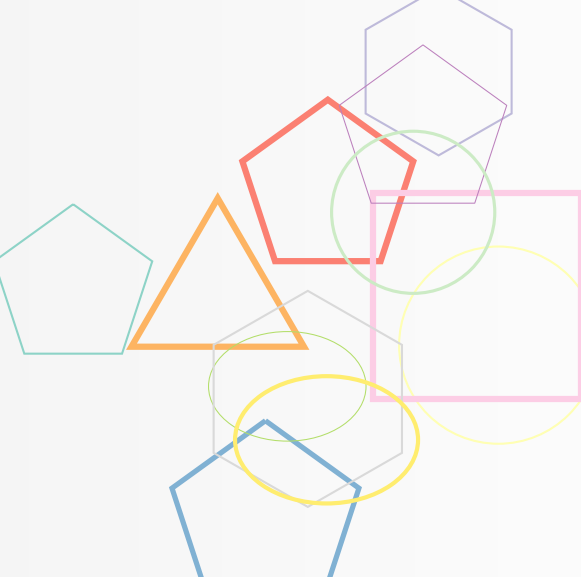[{"shape": "pentagon", "thickness": 1, "radius": 0.72, "center": [0.126, 0.502]}, {"shape": "circle", "thickness": 1, "radius": 0.85, "center": [0.857, 0.401]}, {"shape": "hexagon", "thickness": 1, "radius": 0.73, "center": [0.755, 0.875]}, {"shape": "pentagon", "thickness": 3, "radius": 0.77, "center": [0.564, 0.672]}, {"shape": "pentagon", "thickness": 2.5, "radius": 0.85, "center": [0.457, 0.102]}, {"shape": "triangle", "thickness": 3, "radius": 0.86, "center": [0.375, 0.484]}, {"shape": "oval", "thickness": 0.5, "radius": 0.68, "center": [0.494, 0.33]}, {"shape": "square", "thickness": 3, "radius": 0.89, "center": [0.821, 0.487]}, {"shape": "hexagon", "thickness": 1, "radius": 0.94, "center": [0.53, 0.308]}, {"shape": "pentagon", "thickness": 0.5, "radius": 0.76, "center": [0.728, 0.77]}, {"shape": "circle", "thickness": 1.5, "radius": 0.7, "center": [0.711, 0.632]}, {"shape": "oval", "thickness": 2, "radius": 0.79, "center": [0.562, 0.238]}]